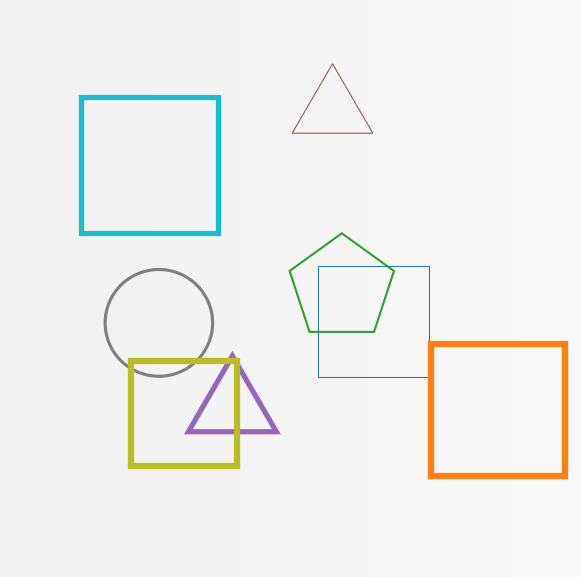[{"shape": "square", "thickness": 0.5, "radius": 0.48, "center": [0.643, 0.442]}, {"shape": "square", "thickness": 3, "radius": 0.57, "center": [0.857, 0.289]}, {"shape": "pentagon", "thickness": 1, "radius": 0.47, "center": [0.588, 0.501]}, {"shape": "triangle", "thickness": 2.5, "radius": 0.44, "center": [0.4, 0.295]}, {"shape": "triangle", "thickness": 0.5, "radius": 0.4, "center": [0.572, 0.809]}, {"shape": "circle", "thickness": 1.5, "radius": 0.46, "center": [0.273, 0.44]}, {"shape": "square", "thickness": 3, "radius": 0.46, "center": [0.317, 0.283]}, {"shape": "square", "thickness": 2.5, "radius": 0.59, "center": [0.257, 0.714]}]